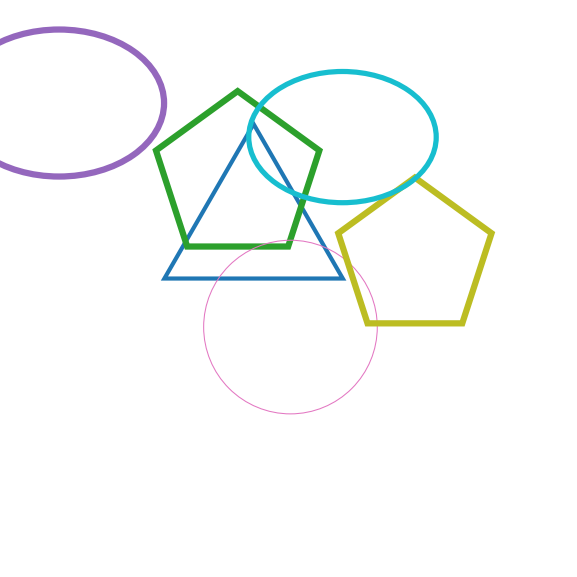[{"shape": "triangle", "thickness": 2, "radius": 0.89, "center": [0.439, 0.606]}, {"shape": "pentagon", "thickness": 3, "radius": 0.74, "center": [0.412, 0.693]}, {"shape": "oval", "thickness": 3, "radius": 0.91, "center": [0.102, 0.821]}, {"shape": "circle", "thickness": 0.5, "radius": 0.75, "center": [0.503, 0.433]}, {"shape": "pentagon", "thickness": 3, "radius": 0.7, "center": [0.718, 0.552]}, {"shape": "oval", "thickness": 2.5, "radius": 0.81, "center": [0.593, 0.762]}]